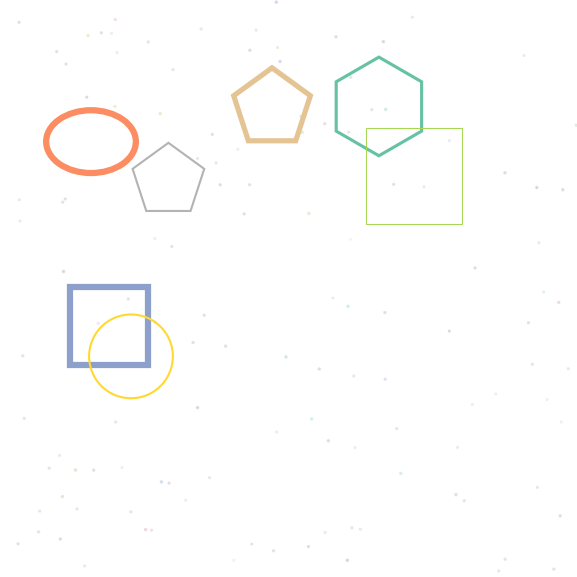[{"shape": "hexagon", "thickness": 1.5, "radius": 0.43, "center": [0.656, 0.815]}, {"shape": "oval", "thickness": 3, "radius": 0.39, "center": [0.158, 0.754]}, {"shape": "square", "thickness": 3, "radius": 0.34, "center": [0.188, 0.434]}, {"shape": "square", "thickness": 0.5, "radius": 0.42, "center": [0.717, 0.695]}, {"shape": "circle", "thickness": 1, "radius": 0.36, "center": [0.227, 0.382]}, {"shape": "pentagon", "thickness": 2.5, "radius": 0.35, "center": [0.471, 0.812]}, {"shape": "pentagon", "thickness": 1, "radius": 0.33, "center": [0.292, 0.687]}]